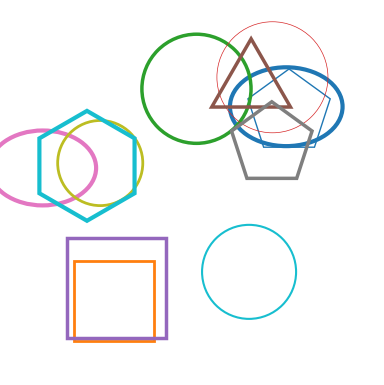[{"shape": "oval", "thickness": 3, "radius": 0.73, "center": [0.744, 0.723]}, {"shape": "pentagon", "thickness": 1, "radius": 0.56, "center": [0.751, 0.709]}, {"shape": "square", "thickness": 2, "radius": 0.52, "center": [0.296, 0.218]}, {"shape": "circle", "thickness": 2.5, "radius": 0.71, "center": [0.51, 0.769]}, {"shape": "circle", "thickness": 0.5, "radius": 0.72, "center": [0.708, 0.799]}, {"shape": "square", "thickness": 2.5, "radius": 0.65, "center": [0.303, 0.252]}, {"shape": "triangle", "thickness": 2.5, "radius": 0.59, "center": [0.652, 0.781]}, {"shape": "oval", "thickness": 3, "radius": 0.69, "center": [0.111, 0.564]}, {"shape": "pentagon", "thickness": 2.5, "radius": 0.55, "center": [0.706, 0.626]}, {"shape": "circle", "thickness": 2, "radius": 0.55, "center": [0.26, 0.576]}, {"shape": "hexagon", "thickness": 3, "radius": 0.71, "center": [0.226, 0.569]}, {"shape": "circle", "thickness": 1.5, "radius": 0.61, "center": [0.647, 0.294]}]